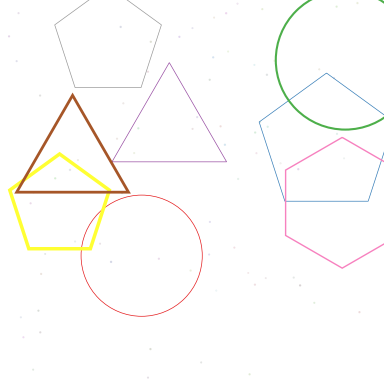[{"shape": "circle", "thickness": 0.5, "radius": 0.79, "center": [0.368, 0.336]}, {"shape": "pentagon", "thickness": 0.5, "radius": 0.92, "center": [0.848, 0.626]}, {"shape": "circle", "thickness": 1.5, "radius": 0.9, "center": [0.897, 0.844]}, {"shape": "triangle", "thickness": 0.5, "radius": 0.86, "center": [0.44, 0.666]}, {"shape": "pentagon", "thickness": 2.5, "radius": 0.68, "center": [0.155, 0.464]}, {"shape": "triangle", "thickness": 2, "radius": 0.84, "center": [0.189, 0.585]}, {"shape": "hexagon", "thickness": 1, "radius": 0.85, "center": [0.889, 0.473]}, {"shape": "pentagon", "thickness": 0.5, "radius": 0.73, "center": [0.281, 0.89]}]